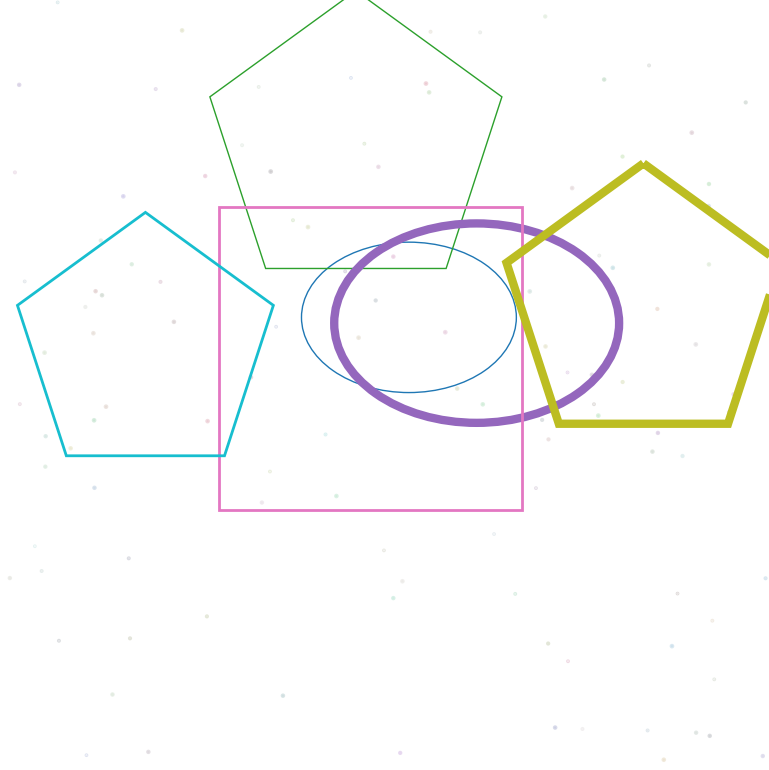[{"shape": "oval", "thickness": 0.5, "radius": 0.7, "center": [0.531, 0.588]}, {"shape": "pentagon", "thickness": 0.5, "radius": 1.0, "center": [0.462, 0.813]}, {"shape": "oval", "thickness": 3, "radius": 0.93, "center": [0.619, 0.58]}, {"shape": "square", "thickness": 1, "radius": 0.98, "center": [0.481, 0.534]}, {"shape": "pentagon", "thickness": 3, "radius": 0.93, "center": [0.836, 0.601]}, {"shape": "pentagon", "thickness": 1, "radius": 0.87, "center": [0.189, 0.549]}]